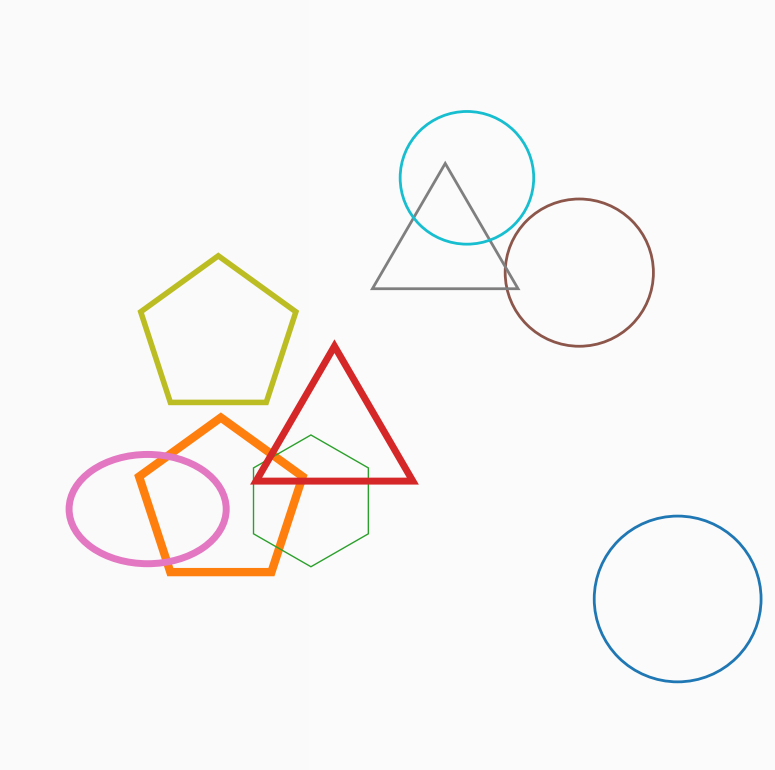[{"shape": "circle", "thickness": 1, "radius": 0.54, "center": [0.874, 0.222]}, {"shape": "pentagon", "thickness": 3, "radius": 0.55, "center": [0.285, 0.347]}, {"shape": "hexagon", "thickness": 0.5, "radius": 0.43, "center": [0.401, 0.35]}, {"shape": "triangle", "thickness": 2.5, "radius": 0.58, "center": [0.432, 0.434]}, {"shape": "circle", "thickness": 1, "radius": 0.48, "center": [0.747, 0.646]}, {"shape": "oval", "thickness": 2.5, "radius": 0.51, "center": [0.191, 0.339]}, {"shape": "triangle", "thickness": 1, "radius": 0.54, "center": [0.574, 0.679]}, {"shape": "pentagon", "thickness": 2, "radius": 0.53, "center": [0.282, 0.563]}, {"shape": "circle", "thickness": 1, "radius": 0.43, "center": [0.602, 0.769]}]